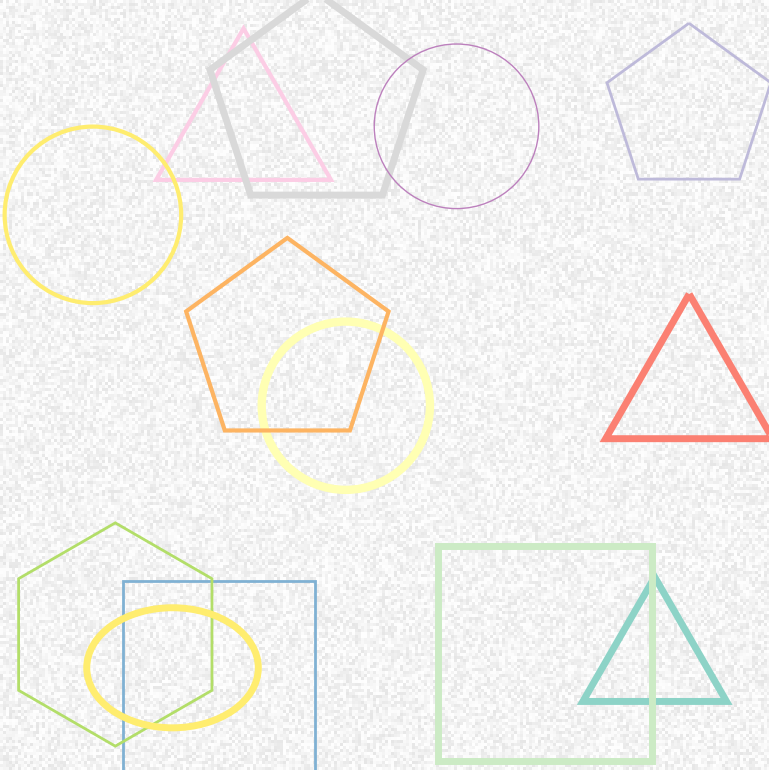[{"shape": "triangle", "thickness": 2.5, "radius": 0.54, "center": [0.85, 0.143]}, {"shape": "circle", "thickness": 3, "radius": 0.55, "center": [0.449, 0.473]}, {"shape": "pentagon", "thickness": 1, "radius": 0.56, "center": [0.895, 0.858]}, {"shape": "triangle", "thickness": 2.5, "radius": 0.63, "center": [0.895, 0.493]}, {"shape": "square", "thickness": 1, "radius": 0.62, "center": [0.285, 0.12]}, {"shape": "pentagon", "thickness": 1.5, "radius": 0.69, "center": [0.373, 0.553]}, {"shape": "hexagon", "thickness": 1, "radius": 0.72, "center": [0.15, 0.176]}, {"shape": "triangle", "thickness": 1.5, "radius": 0.66, "center": [0.316, 0.832]}, {"shape": "pentagon", "thickness": 2.5, "radius": 0.73, "center": [0.411, 0.864]}, {"shape": "circle", "thickness": 0.5, "radius": 0.53, "center": [0.593, 0.836]}, {"shape": "square", "thickness": 2.5, "radius": 0.7, "center": [0.708, 0.151]}, {"shape": "oval", "thickness": 2.5, "radius": 0.56, "center": [0.224, 0.133]}, {"shape": "circle", "thickness": 1.5, "radius": 0.57, "center": [0.121, 0.721]}]